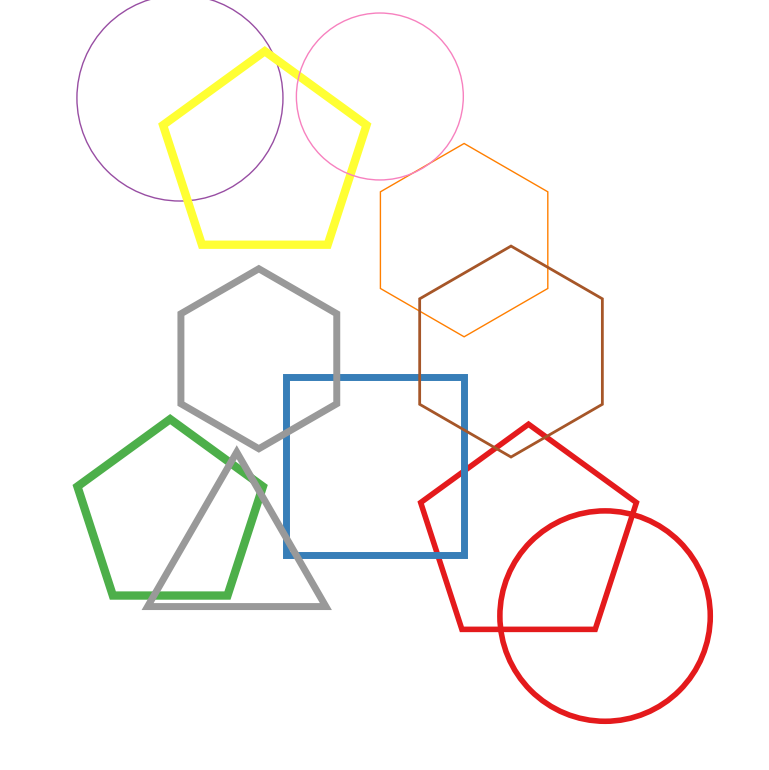[{"shape": "circle", "thickness": 2, "radius": 0.68, "center": [0.786, 0.2]}, {"shape": "pentagon", "thickness": 2, "radius": 0.74, "center": [0.686, 0.302]}, {"shape": "square", "thickness": 2.5, "radius": 0.58, "center": [0.487, 0.394]}, {"shape": "pentagon", "thickness": 3, "radius": 0.63, "center": [0.221, 0.329]}, {"shape": "circle", "thickness": 0.5, "radius": 0.67, "center": [0.234, 0.873]}, {"shape": "hexagon", "thickness": 0.5, "radius": 0.63, "center": [0.603, 0.688]}, {"shape": "pentagon", "thickness": 3, "radius": 0.69, "center": [0.344, 0.795]}, {"shape": "hexagon", "thickness": 1, "radius": 0.68, "center": [0.664, 0.543]}, {"shape": "circle", "thickness": 0.5, "radius": 0.54, "center": [0.493, 0.875]}, {"shape": "hexagon", "thickness": 2.5, "radius": 0.58, "center": [0.336, 0.534]}, {"shape": "triangle", "thickness": 2.5, "radius": 0.67, "center": [0.307, 0.279]}]